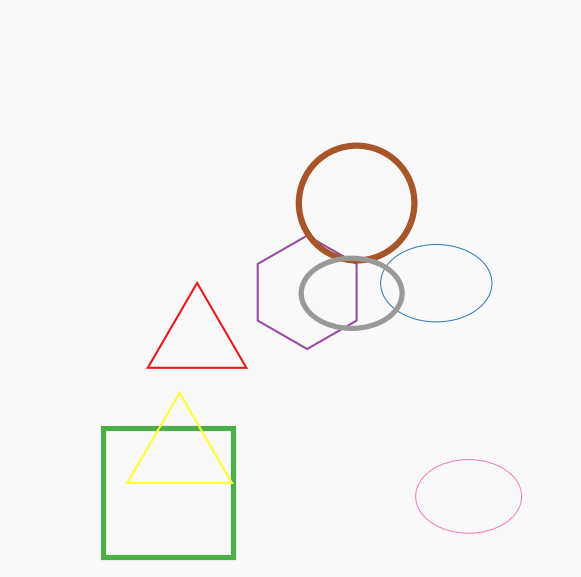[{"shape": "triangle", "thickness": 1, "radius": 0.49, "center": [0.339, 0.411]}, {"shape": "oval", "thickness": 0.5, "radius": 0.48, "center": [0.751, 0.509]}, {"shape": "square", "thickness": 2.5, "radius": 0.56, "center": [0.289, 0.147]}, {"shape": "hexagon", "thickness": 1, "radius": 0.49, "center": [0.528, 0.493]}, {"shape": "triangle", "thickness": 1, "radius": 0.52, "center": [0.309, 0.215]}, {"shape": "circle", "thickness": 3, "radius": 0.5, "center": [0.614, 0.648]}, {"shape": "oval", "thickness": 0.5, "radius": 0.46, "center": [0.806, 0.14]}, {"shape": "oval", "thickness": 2.5, "radius": 0.43, "center": [0.605, 0.491]}]